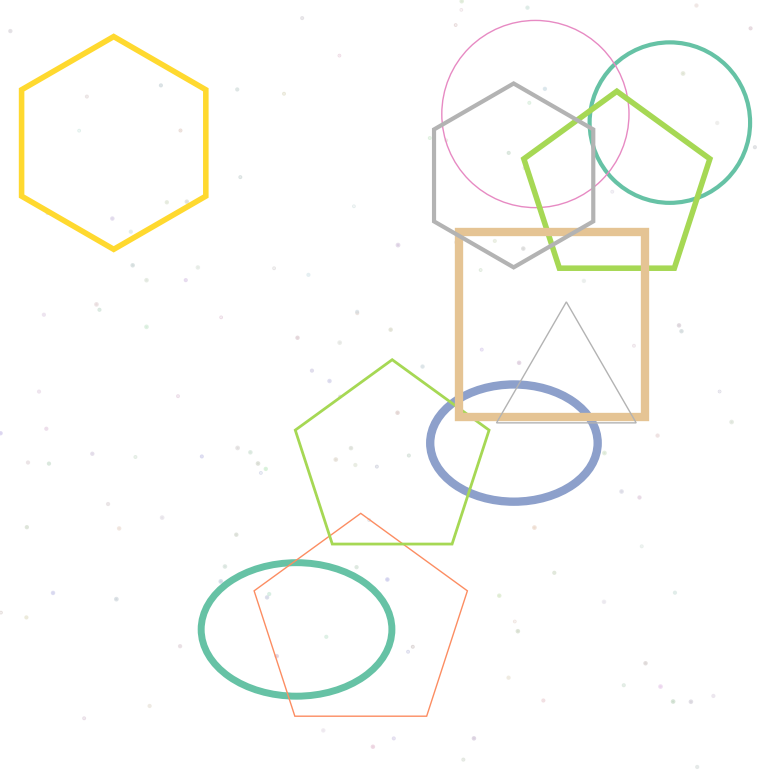[{"shape": "oval", "thickness": 2.5, "radius": 0.62, "center": [0.385, 0.183]}, {"shape": "circle", "thickness": 1.5, "radius": 0.52, "center": [0.87, 0.841]}, {"shape": "pentagon", "thickness": 0.5, "radius": 0.73, "center": [0.469, 0.188]}, {"shape": "oval", "thickness": 3, "radius": 0.54, "center": [0.667, 0.425]}, {"shape": "circle", "thickness": 0.5, "radius": 0.61, "center": [0.695, 0.852]}, {"shape": "pentagon", "thickness": 1, "radius": 0.66, "center": [0.509, 0.401]}, {"shape": "pentagon", "thickness": 2, "radius": 0.64, "center": [0.801, 0.754]}, {"shape": "hexagon", "thickness": 2, "radius": 0.69, "center": [0.148, 0.814]}, {"shape": "square", "thickness": 3, "radius": 0.6, "center": [0.717, 0.579]}, {"shape": "hexagon", "thickness": 1.5, "radius": 0.6, "center": [0.667, 0.772]}, {"shape": "triangle", "thickness": 0.5, "radius": 0.52, "center": [0.736, 0.503]}]